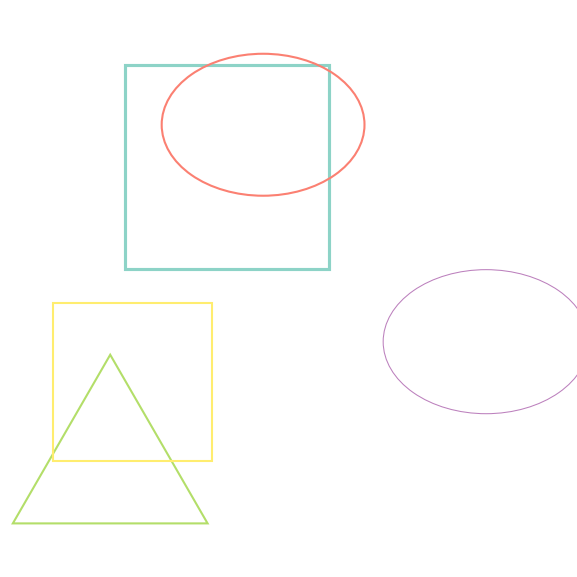[{"shape": "square", "thickness": 1.5, "radius": 0.88, "center": [0.393, 0.71]}, {"shape": "oval", "thickness": 1, "radius": 0.88, "center": [0.456, 0.783]}, {"shape": "triangle", "thickness": 1, "radius": 0.97, "center": [0.191, 0.19]}, {"shape": "oval", "thickness": 0.5, "radius": 0.89, "center": [0.842, 0.407]}, {"shape": "square", "thickness": 1, "radius": 0.69, "center": [0.229, 0.338]}]